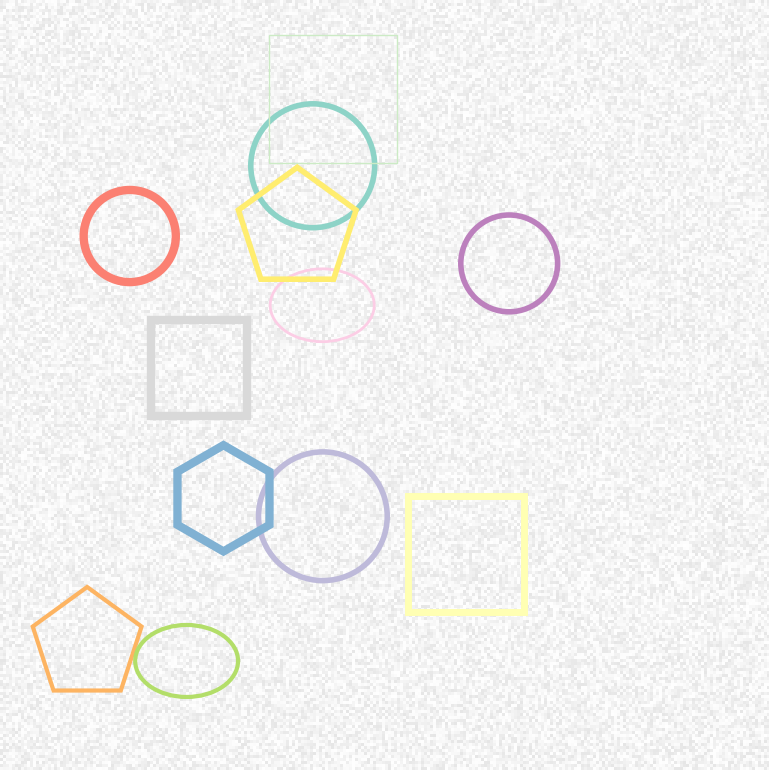[{"shape": "circle", "thickness": 2, "radius": 0.4, "center": [0.406, 0.785]}, {"shape": "square", "thickness": 2.5, "radius": 0.38, "center": [0.605, 0.281]}, {"shape": "circle", "thickness": 2, "radius": 0.42, "center": [0.419, 0.33]}, {"shape": "circle", "thickness": 3, "radius": 0.3, "center": [0.169, 0.693]}, {"shape": "hexagon", "thickness": 3, "radius": 0.34, "center": [0.29, 0.353]}, {"shape": "pentagon", "thickness": 1.5, "radius": 0.37, "center": [0.113, 0.163]}, {"shape": "oval", "thickness": 1.5, "radius": 0.33, "center": [0.242, 0.142]}, {"shape": "oval", "thickness": 1, "radius": 0.34, "center": [0.418, 0.604]}, {"shape": "square", "thickness": 3, "radius": 0.31, "center": [0.259, 0.522]}, {"shape": "circle", "thickness": 2, "radius": 0.31, "center": [0.661, 0.658]}, {"shape": "square", "thickness": 0.5, "radius": 0.42, "center": [0.432, 0.872]}, {"shape": "pentagon", "thickness": 2, "radius": 0.4, "center": [0.386, 0.702]}]